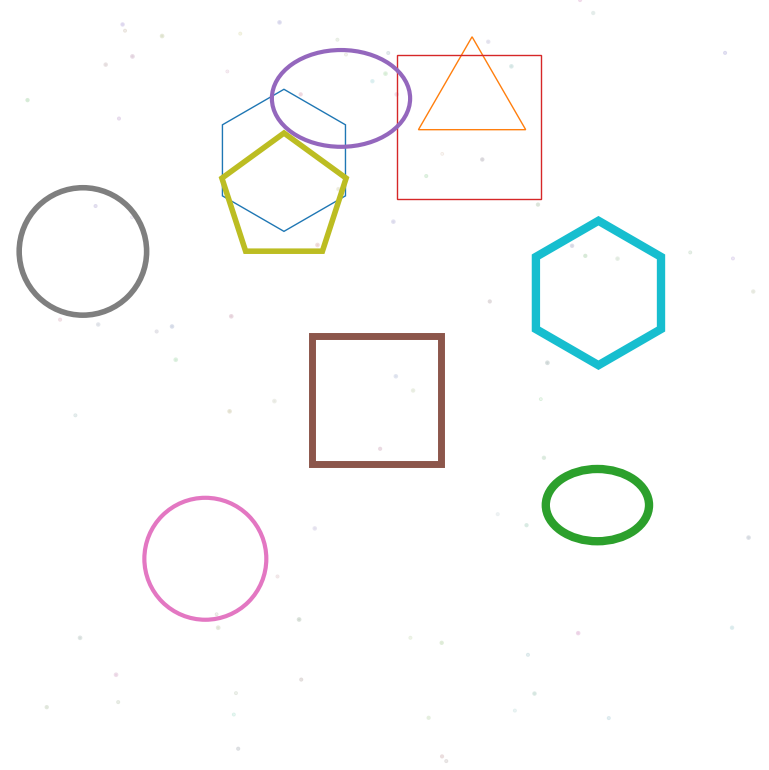[{"shape": "hexagon", "thickness": 0.5, "radius": 0.46, "center": [0.369, 0.792]}, {"shape": "triangle", "thickness": 0.5, "radius": 0.4, "center": [0.613, 0.872]}, {"shape": "oval", "thickness": 3, "radius": 0.34, "center": [0.776, 0.344]}, {"shape": "square", "thickness": 0.5, "radius": 0.47, "center": [0.609, 0.835]}, {"shape": "oval", "thickness": 1.5, "radius": 0.45, "center": [0.443, 0.872]}, {"shape": "square", "thickness": 2.5, "radius": 0.42, "center": [0.489, 0.481]}, {"shape": "circle", "thickness": 1.5, "radius": 0.4, "center": [0.267, 0.274]}, {"shape": "circle", "thickness": 2, "radius": 0.41, "center": [0.108, 0.673]}, {"shape": "pentagon", "thickness": 2, "radius": 0.42, "center": [0.369, 0.742]}, {"shape": "hexagon", "thickness": 3, "radius": 0.47, "center": [0.777, 0.62]}]